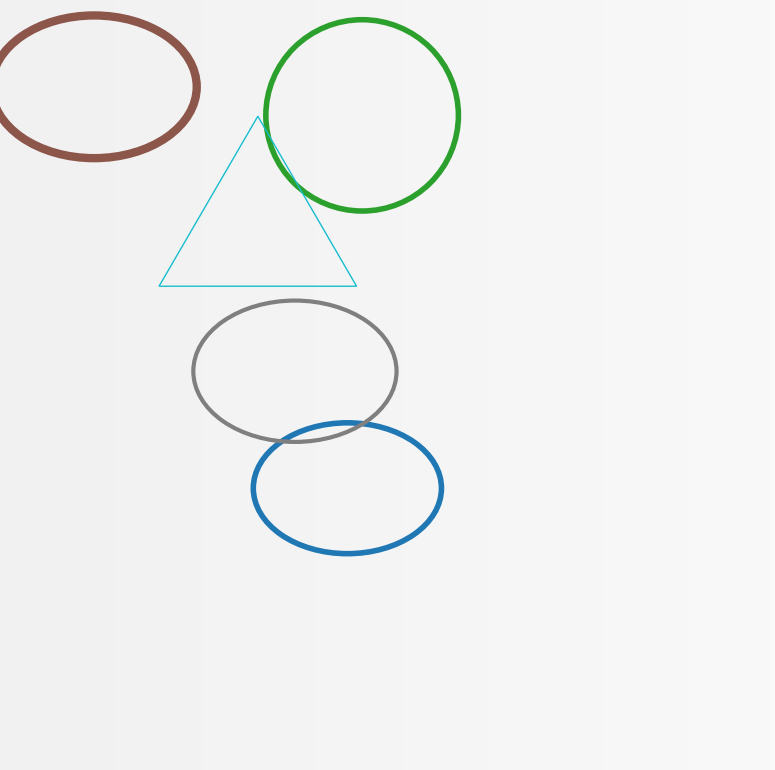[{"shape": "oval", "thickness": 2, "radius": 0.61, "center": [0.448, 0.366]}, {"shape": "circle", "thickness": 2, "radius": 0.62, "center": [0.467, 0.85]}, {"shape": "oval", "thickness": 3, "radius": 0.66, "center": [0.121, 0.887]}, {"shape": "oval", "thickness": 1.5, "radius": 0.66, "center": [0.381, 0.518]}, {"shape": "triangle", "thickness": 0.5, "radius": 0.74, "center": [0.333, 0.702]}]